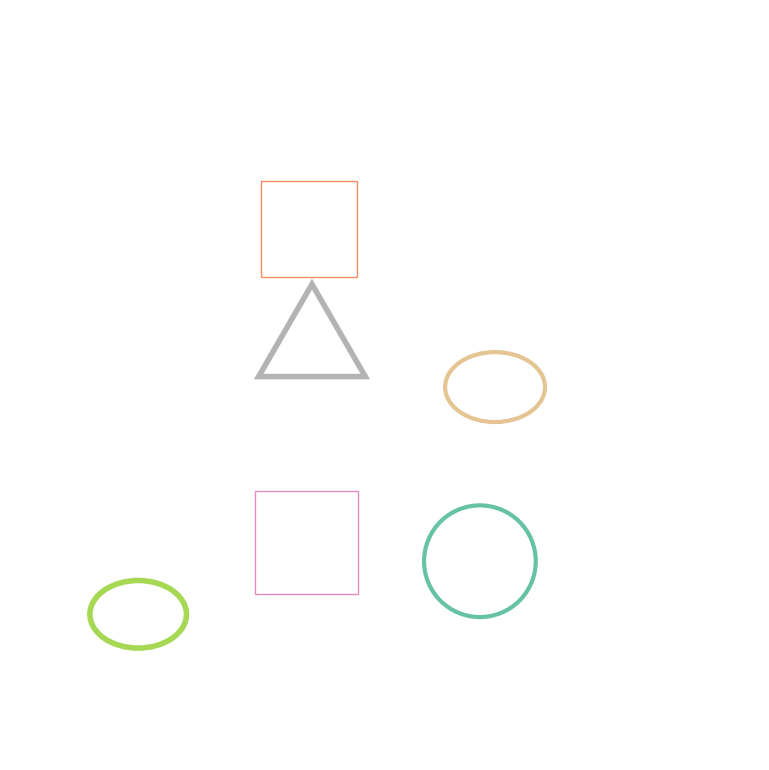[{"shape": "circle", "thickness": 1.5, "radius": 0.36, "center": [0.623, 0.271]}, {"shape": "square", "thickness": 0.5, "radius": 0.31, "center": [0.401, 0.702]}, {"shape": "square", "thickness": 0.5, "radius": 0.33, "center": [0.398, 0.296]}, {"shape": "oval", "thickness": 2, "radius": 0.31, "center": [0.179, 0.202]}, {"shape": "oval", "thickness": 1.5, "radius": 0.32, "center": [0.643, 0.497]}, {"shape": "triangle", "thickness": 2, "radius": 0.4, "center": [0.405, 0.551]}]